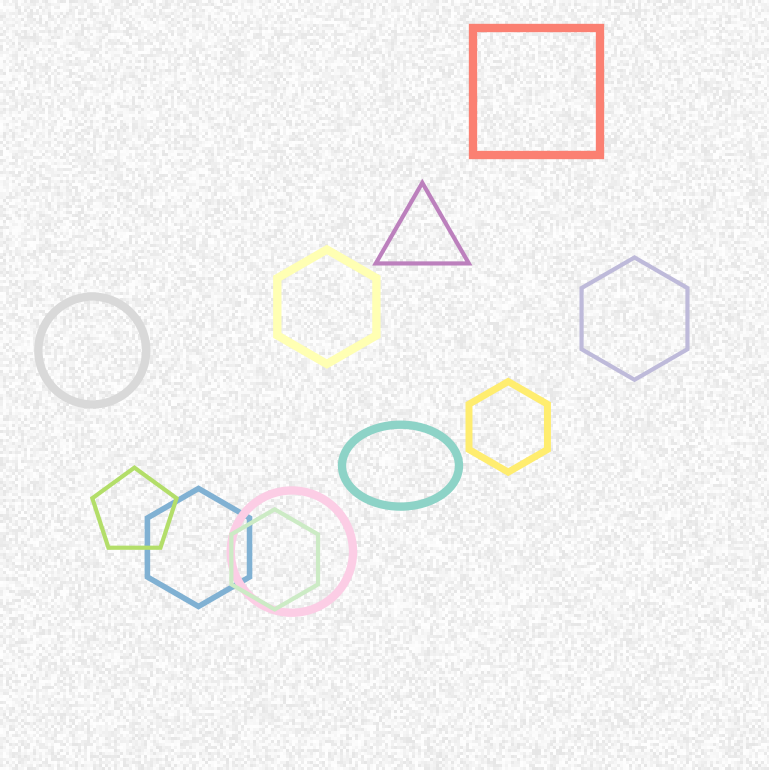[{"shape": "oval", "thickness": 3, "radius": 0.38, "center": [0.52, 0.395]}, {"shape": "hexagon", "thickness": 3, "radius": 0.37, "center": [0.424, 0.602]}, {"shape": "hexagon", "thickness": 1.5, "radius": 0.4, "center": [0.824, 0.586]}, {"shape": "square", "thickness": 3, "radius": 0.41, "center": [0.697, 0.882]}, {"shape": "hexagon", "thickness": 2, "radius": 0.38, "center": [0.258, 0.289]}, {"shape": "pentagon", "thickness": 1.5, "radius": 0.29, "center": [0.175, 0.335]}, {"shape": "circle", "thickness": 3, "radius": 0.4, "center": [0.379, 0.284]}, {"shape": "circle", "thickness": 3, "radius": 0.35, "center": [0.12, 0.545]}, {"shape": "triangle", "thickness": 1.5, "radius": 0.35, "center": [0.548, 0.693]}, {"shape": "hexagon", "thickness": 1.5, "radius": 0.32, "center": [0.357, 0.274]}, {"shape": "hexagon", "thickness": 2.5, "radius": 0.29, "center": [0.66, 0.446]}]